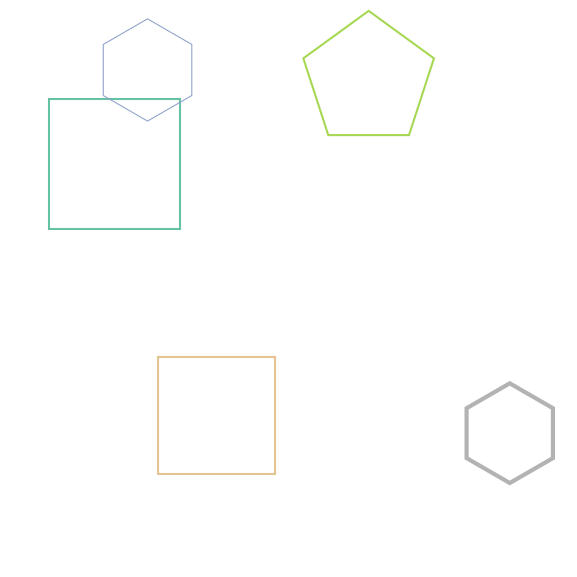[{"shape": "square", "thickness": 1, "radius": 0.56, "center": [0.198, 0.715]}, {"shape": "hexagon", "thickness": 0.5, "radius": 0.44, "center": [0.255, 0.878]}, {"shape": "pentagon", "thickness": 1, "radius": 0.59, "center": [0.638, 0.861]}, {"shape": "square", "thickness": 1, "radius": 0.51, "center": [0.375, 0.28]}, {"shape": "hexagon", "thickness": 2, "radius": 0.43, "center": [0.883, 0.249]}]